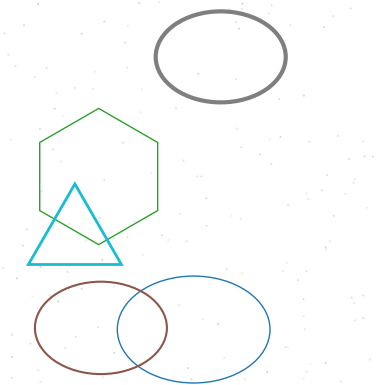[{"shape": "oval", "thickness": 1, "radius": 0.99, "center": [0.503, 0.144]}, {"shape": "hexagon", "thickness": 1, "radius": 0.88, "center": [0.256, 0.542]}, {"shape": "oval", "thickness": 1.5, "radius": 0.86, "center": [0.262, 0.148]}, {"shape": "oval", "thickness": 3, "radius": 0.84, "center": [0.573, 0.852]}, {"shape": "triangle", "thickness": 2, "radius": 0.7, "center": [0.195, 0.383]}]